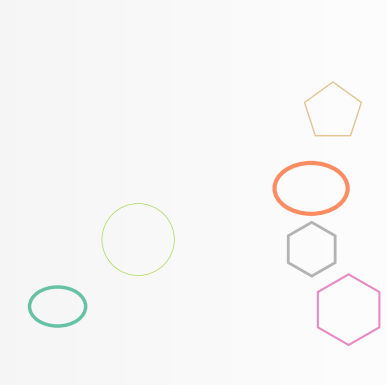[{"shape": "oval", "thickness": 2.5, "radius": 0.36, "center": [0.149, 0.204]}, {"shape": "oval", "thickness": 3, "radius": 0.47, "center": [0.803, 0.511]}, {"shape": "hexagon", "thickness": 1.5, "radius": 0.46, "center": [0.9, 0.196]}, {"shape": "circle", "thickness": 0.5, "radius": 0.47, "center": [0.356, 0.378]}, {"shape": "pentagon", "thickness": 1, "radius": 0.39, "center": [0.859, 0.71]}, {"shape": "hexagon", "thickness": 2, "radius": 0.35, "center": [0.804, 0.353]}]